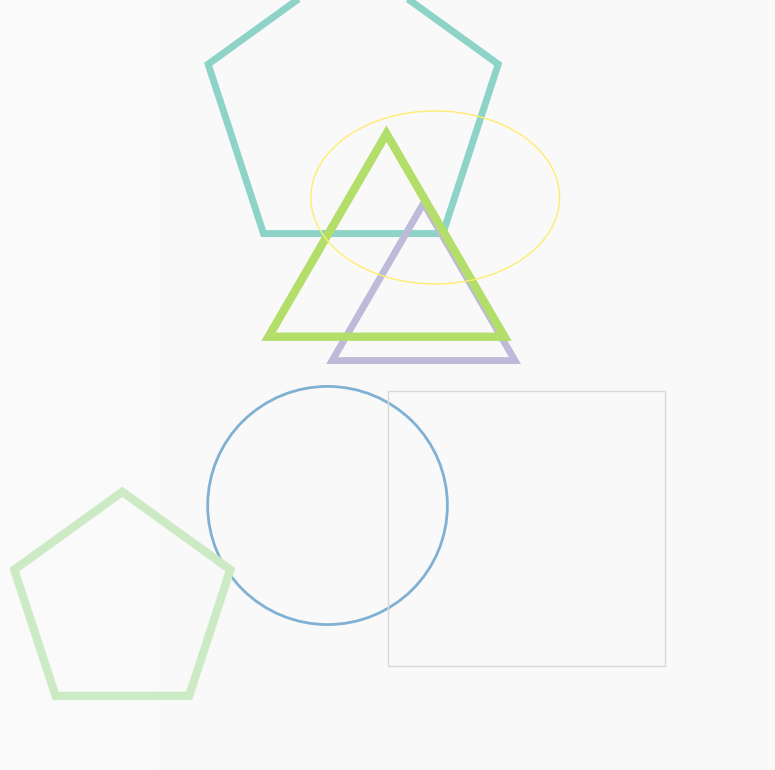[{"shape": "pentagon", "thickness": 2.5, "radius": 0.98, "center": [0.456, 0.856]}, {"shape": "triangle", "thickness": 2.5, "radius": 0.68, "center": [0.547, 0.6]}, {"shape": "circle", "thickness": 1, "radius": 0.77, "center": [0.423, 0.344]}, {"shape": "triangle", "thickness": 3, "radius": 0.88, "center": [0.499, 0.651]}, {"shape": "square", "thickness": 0.5, "radius": 0.89, "center": [0.68, 0.313]}, {"shape": "pentagon", "thickness": 3, "radius": 0.73, "center": [0.158, 0.215]}, {"shape": "oval", "thickness": 0.5, "radius": 0.8, "center": [0.562, 0.744]}]